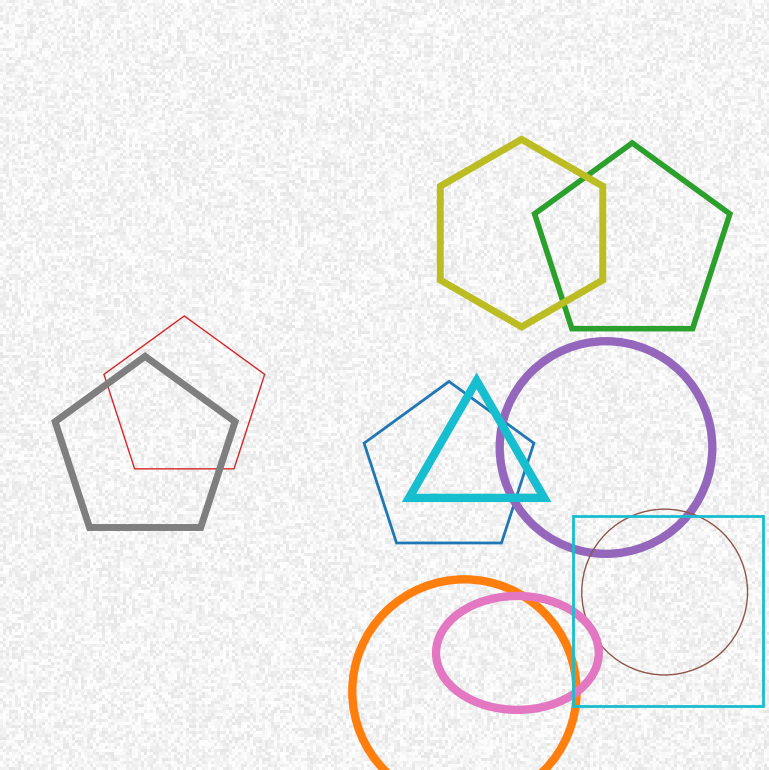[{"shape": "pentagon", "thickness": 1, "radius": 0.58, "center": [0.583, 0.389]}, {"shape": "circle", "thickness": 3, "radius": 0.73, "center": [0.603, 0.102]}, {"shape": "pentagon", "thickness": 2, "radius": 0.67, "center": [0.821, 0.681]}, {"shape": "pentagon", "thickness": 0.5, "radius": 0.55, "center": [0.239, 0.48]}, {"shape": "circle", "thickness": 3, "radius": 0.69, "center": [0.787, 0.419]}, {"shape": "circle", "thickness": 0.5, "radius": 0.54, "center": [0.863, 0.231]}, {"shape": "oval", "thickness": 3, "radius": 0.53, "center": [0.672, 0.152]}, {"shape": "pentagon", "thickness": 2.5, "radius": 0.61, "center": [0.188, 0.414]}, {"shape": "hexagon", "thickness": 2.5, "radius": 0.61, "center": [0.677, 0.697]}, {"shape": "square", "thickness": 1, "radius": 0.62, "center": [0.868, 0.207]}, {"shape": "triangle", "thickness": 3, "radius": 0.51, "center": [0.619, 0.404]}]